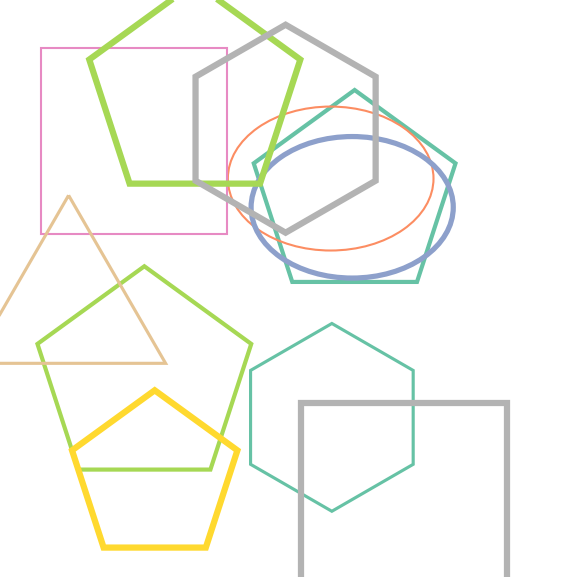[{"shape": "pentagon", "thickness": 2, "radius": 0.92, "center": [0.614, 0.66]}, {"shape": "hexagon", "thickness": 1.5, "radius": 0.81, "center": [0.575, 0.276]}, {"shape": "oval", "thickness": 1, "radius": 0.89, "center": [0.573, 0.69]}, {"shape": "oval", "thickness": 2.5, "radius": 0.88, "center": [0.61, 0.64]}, {"shape": "square", "thickness": 1, "radius": 0.81, "center": [0.231, 0.755]}, {"shape": "pentagon", "thickness": 3, "radius": 0.96, "center": [0.337, 0.837]}, {"shape": "pentagon", "thickness": 2, "radius": 0.97, "center": [0.25, 0.343]}, {"shape": "pentagon", "thickness": 3, "radius": 0.75, "center": [0.268, 0.173]}, {"shape": "triangle", "thickness": 1.5, "radius": 0.97, "center": [0.119, 0.467]}, {"shape": "square", "thickness": 3, "radius": 0.89, "center": [0.7, 0.122]}, {"shape": "hexagon", "thickness": 3, "radius": 0.9, "center": [0.495, 0.776]}]